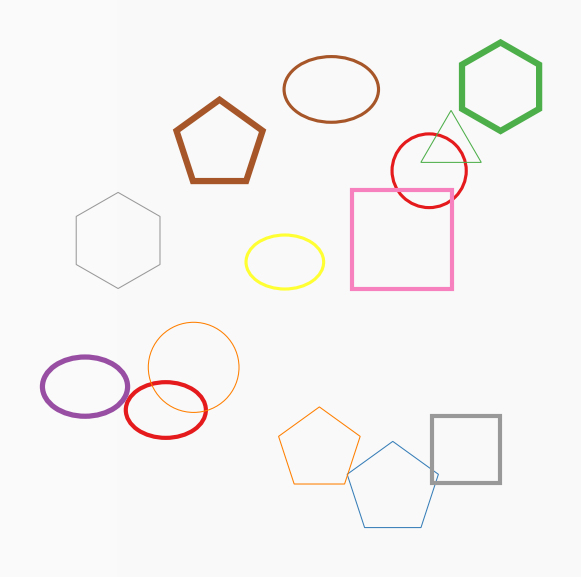[{"shape": "oval", "thickness": 2, "radius": 0.34, "center": [0.285, 0.289]}, {"shape": "circle", "thickness": 1.5, "radius": 0.32, "center": [0.738, 0.703]}, {"shape": "pentagon", "thickness": 0.5, "radius": 0.41, "center": [0.676, 0.152]}, {"shape": "triangle", "thickness": 0.5, "radius": 0.3, "center": [0.776, 0.748]}, {"shape": "hexagon", "thickness": 3, "radius": 0.38, "center": [0.861, 0.849]}, {"shape": "oval", "thickness": 2.5, "radius": 0.37, "center": [0.146, 0.33]}, {"shape": "circle", "thickness": 0.5, "radius": 0.39, "center": [0.333, 0.363]}, {"shape": "pentagon", "thickness": 0.5, "radius": 0.37, "center": [0.549, 0.221]}, {"shape": "oval", "thickness": 1.5, "radius": 0.33, "center": [0.49, 0.545]}, {"shape": "oval", "thickness": 1.5, "radius": 0.41, "center": [0.57, 0.844]}, {"shape": "pentagon", "thickness": 3, "radius": 0.39, "center": [0.378, 0.749]}, {"shape": "square", "thickness": 2, "radius": 0.43, "center": [0.692, 0.584]}, {"shape": "hexagon", "thickness": 0.5, "radius": 0.42, "center": [0.203, 0.583]}, {"shape": "square", "thickness": 2, "radius": 0.29, "center": [0.803, 0.221]}]